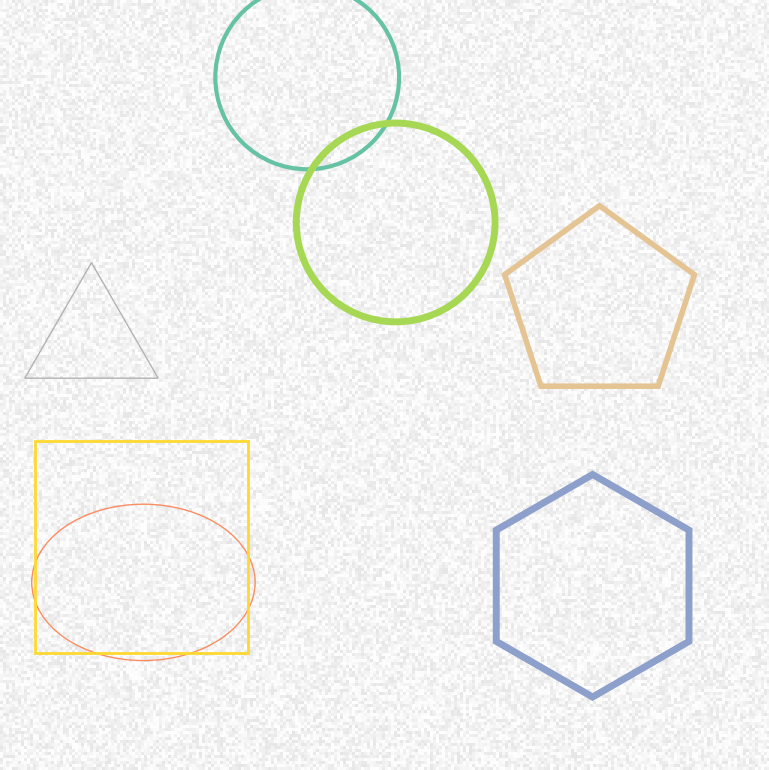[{"shape": "circle", "thickness": 1.5, "radius": 0.6, "center": [0.399, 0.899]}, {"shape": "oval", "thickness": 0.5, "radius": 0.73, "center": [0.186, 0.244]}, {"shape": "hexagon", "thickness": 2.5, "radius": 0.72, "center": [0.77, 0.239]}, {"shape": "circle", "thickness": 2.5, "radius": 0.65, "center": [0.514, 0.711]}, {"shape": "square", "thickness": 1, "radius": 0.69, "center": [0.184, 0.29]}, {"shape": "pentagon", "thickness": 2, "radius": 0.65, "center": [0.779, 0.603]}, {"shape": "triangle", "thickness": 0.5, "radius": 0.5, "center": [0.119, 0.559]}]